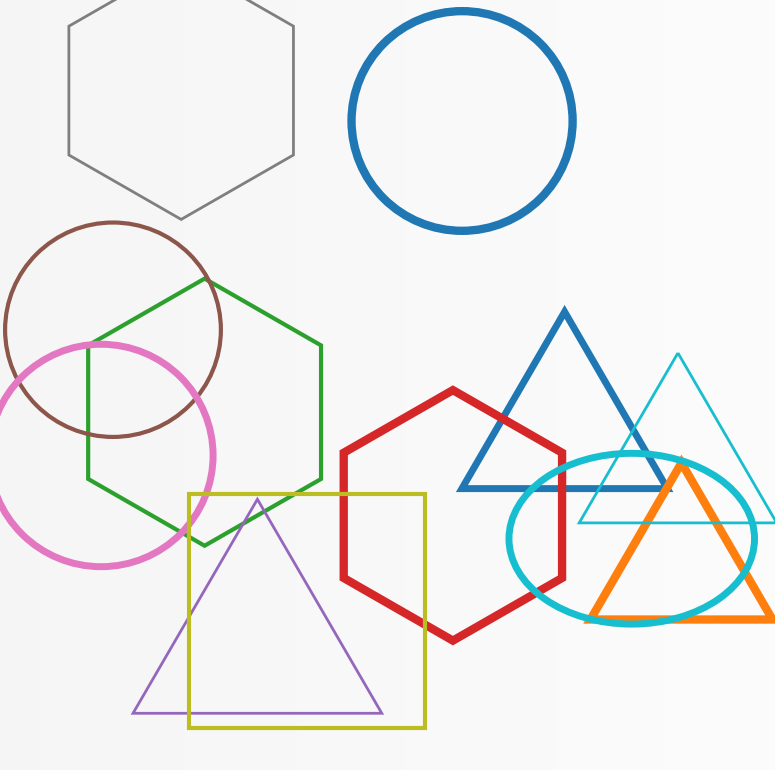[{"shape": "circle", "thickness": 3, "radius": 0.71, "center": [0.596, 0.843]}, {"shape": "triangle", "thickness": 2.5, "radius": 0.77, "center": [0.729, 0.442]}, {"shape": "triangle", "thickness": 3, "radius": 0.68, "center": [0.879, 0.263]}, {"shape": "hexagon", "thickness": 1.5, "radius": 0.87, "center": [0.264, 0.465]}, {"shape": "hexagon", "thickness": 3, "radius": 0.81, "center": [0.584, 0.331]}, {"shape": "triangle", "thickness": 1, "radius": 0.93, "center": [0.332, 0.166]}, {"shape": "circle", "thickness": 1.5, "radius": 0.7, "center": [0.146, 0.572]}, {"shape": "circle", "thickness": 2.5, "radius": 0.72, "center": [0.131, 0.408]}, {"shape": "hexagon", "thickness": 1, "radius": 0.84, "center": [0.234, 0.882]}, {"shape": "square", "thickness": 1.5, "radius": 0.76, "center": [0.396, 0.206]}, {"shape": "oval", "thickness": 2.5, "radius": 0.79, "center": [0.815, 0.3]}, {"shape": "triangle", "thickness": 1, "radius": 0.74, "center": [0.875, 0.394]}]